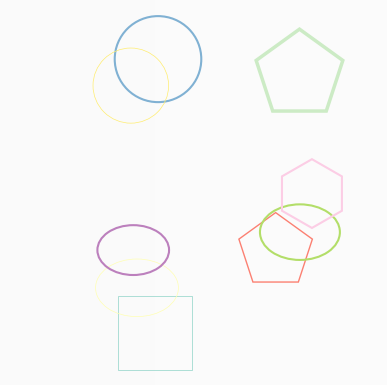[{"shape": "square", "thickness": 0.5, "radius": 0.48, "center": [0.4, 0.134]}, {"shape": "oval", "thickness": 0.5, "radius": 0.53, "center": [0.354, 0.252]}, {"shape": "pentagon", "thickness": 1, "radius": 0.5, "center": [0.711, 0.348]}, {"shape": "circle", "thickness": 1.5, "radius": 0.56, "center": [0.408, 0.846]}, {"shape": "oval", "thickness": 1.5, "radius": 0.52, "center": [0.774, 0.397]}, {"shape": "hexagon", "thickness": 1.5, "radius": 0.45, "center": [0.805, 0.497]}, {"shape": "oval", "thickness": 1.5, "radius": 0.46, "center": [0.344, 0.35]}, {"shape": "pentagon", "thickness": 2.5, "radius": 0.59, "center": [0.773, 0.807]}, {"shape": "circle", "thickness": 0.5, "radius": 0.49, "center": [0.338, 0.778]}]